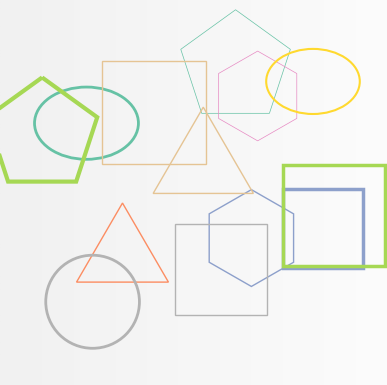[{"shape": "oval", "thickness": 2, "radius": 0.67, "center": [0.223, 0.68]}, {"shape": "pentagon", "thickness": 0.5, "radius": 0.74, "center": [0.608, 0.826]}, {"shape": "triangle", "thickness": 1, "radius": 0.68, "center": [0.316, 0.336]}, {"shape": "hexagon", "thickness": 1, "radius": 0.63, "center": [0.649, 0.382]}, {"shape": "square", "thickness": 2.5, "radius": 0.52, "center": [0.835, 0.407]}, {"shape": "hexagon", "thickness": 0.5, "radius": 0.58, "center": [0.665, 0.751]}, {"shape": "square", "thickness": 2.5, "radius": 0.66, "center": [0.861, 0.441]}, {"shape": "pentagon", "thickness": 3, "radius": 0.75, "center": [0.109, 0.649]}, {"shape": "oval", "thickness": 1.5, "radius": 0.6, "center": [0.808, 0.788]}, {"shape": "triangle", "thickness": 1, "radius": 0.75, "center": [0.525, 0.572]}, {"shape": "square", "thickness": 1, "radius": 0.67, "center": [0.397, 0.707]}, {"shape": "square", "thickness": 1, "radius": 0.59, "center": [0.571, 0.299]}, {"shape": "circle", "thickness": 2, "radius": 0.6, "center": [0.239, 0.216]}]